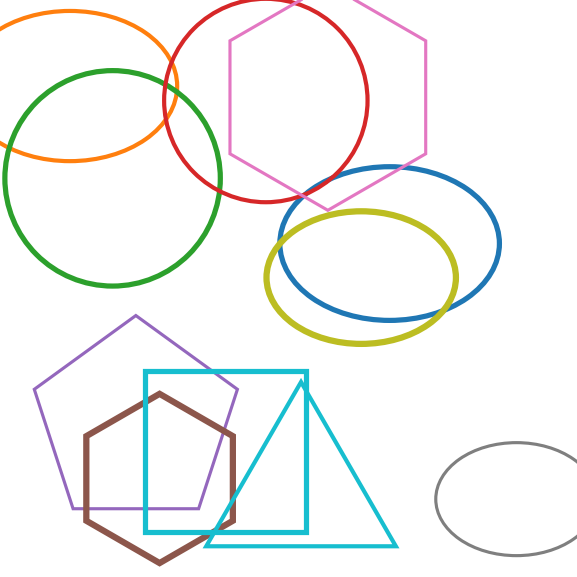[{"shape": "oval", "thickness": 2.5, "radius": 0.95, "center": [0.675, 0.577]}, {"shape": "oval", "thickness": 2, "radius": 0.93, "center": [0.121, 0.85]}, {"shape": "circle", "thickness": 2.5, "radius": 0.93, "center": [0.195, 0.69]}, {"shape": "circle", "thickness": 2, "radius": 0.88, "center": [0.46, 0.825]}, {"shape": "pentagon", "thickness": 1.5, "radius": 0.92, "center": [0.235, 0.268]}, {"shape": "hexagon", "thickness": 3, "radius": 0.73, "center": [0.276, 0.171]}, {"shape": "hexagon", "thickness": 1.5, "radius": 0.98, "center": [0.568, 0.831]}, {"shape": "oval", "thickness": 1.5, "radius": 0.7, "center": [0.894, 0.135]}, {"shape": "oval", "thickness": 3, "radius": 0.82, "center": [0.625, 0.518]}, {"shape": "square", "thickness": 2.5, "radius": 0.69, "center": [0.391, 0.217]}, {"shape": "triangle", "thickness": 2, "radius": 0.95, "center": [0.521, 0.148]}]